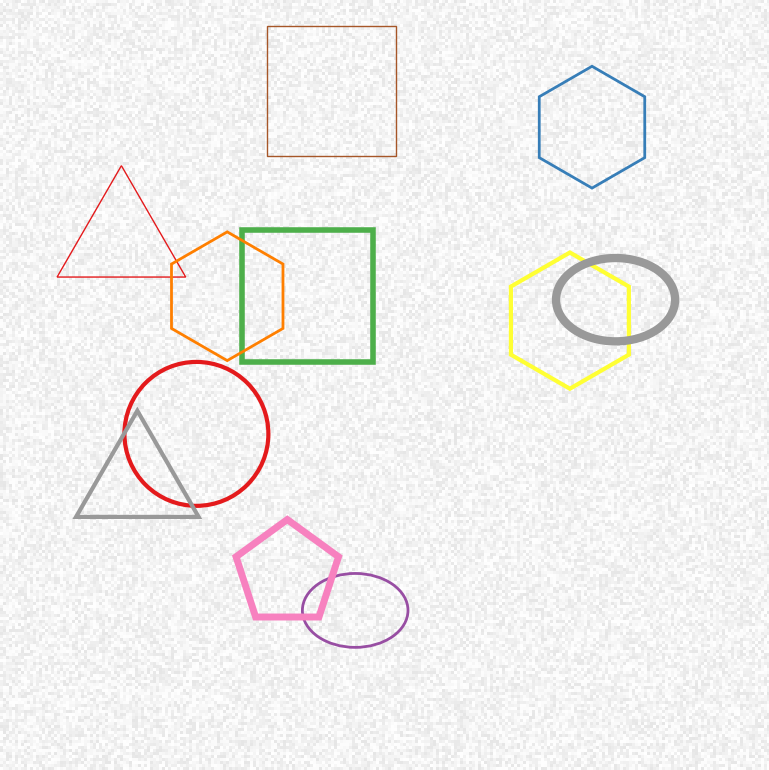[{"shape": "triangle", "thickness": 0.5, "radius": 0.48, "center": [0.158, 0.688]}, {"shape": "circle", "thickness": 1.5, "radius": 0.47, "center": [0.255, 0.437]}, {"shape": "hexagon", "thickness": 1, "radius": 0.4, "center": [0.769, 0.835]}, {"shape": "square", "thickness": 2, "radius": 0.43, "center": [0.399, 0.616]}, {"shape": "oval", "thickness": 1, "radius": 0.34, "center": [0.461, 0.207]}, {"shape": "hexagon", "thickness": 1, "radius": 0.42, "center": [0.295, 0.615]}, {"shape": "hexagon", "thickness": 1.5, "radius": 0.44, "center": [0.74, 0.584]}, {"shape": "square", "thickness": 0.5, "radius": 0.42, "center": [0.43, 0.882]}, {"shape": "pentagon", "thickness": 2.5, "radius": 0.35, "center": [0.373, 0.255]}, {"shape": "triangle", "thickness": 1.5, "radius": 0.46, "center": [0.178, 0.375]}, {"shape": "oval", "thickness": 3, "radius": 0.39, "center": [0.799, 0.611]}]